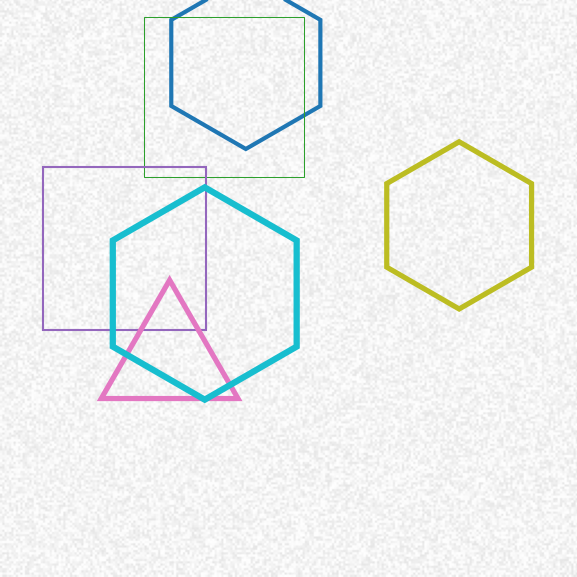[{"shape": "hexagon", "thickness": 2, "radius": 0.75, "center": [0.426, 0.89]}, {"shape": "square", "thickness": 0.5, "radius": 0.69, "center": [0.388, 0.832]}, {"shape": "square", "thickness": 1, "radius": 0.71, "center": [0.216, 0.569]}, {"shape": "triangle", "thickness": 2.5, "radius": 0.68, "center": [0.294, 0.377]}, {"shape": "hexagon", "thickness": 2.5, "radius": 0.72, "center": [0.795, 0.609]}, {"shape": "hexagon", "thickness": 3, "radius": 0.92, "center": [0.355, 0.491]}]